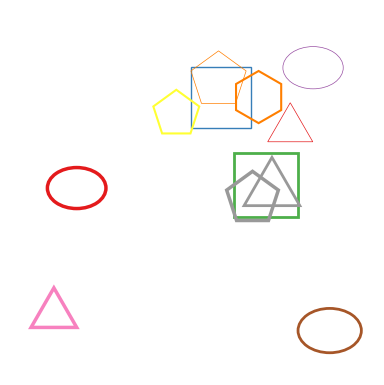[{"shape": "oval", "thickness": 2.5, "radius": 0.38, "center": [0.199, 0.512]}, {"shape": "triangle", "thickness": 0.5, "radius": 0.34, "center": [0.754, 0.666]}, {"shape": "square", "thickness": 1, "radius": 0.39, "center": [0.574, 0.747]}, {"shape": "square", "thickness": 2, "radius": 0.42, "center": [0.69, 0.52]}, {"shape": "oval", "thickness": 0.5, "radius": 0.39, "center": [0.813, 0.824]}, {"shape": "pentagon", "thickness": 0.5, "radius": 0.38, "center": [0.568, 0.792]}, {"shape": "hexagon", "thickness": 1.5, "radius": 0.34, "center": [0.672, 0.748]}, {"shape": "pentagon", "thickness": 1.5, "radius": 0.31, "center": [0.458, 0.704]}, {"shape": "oval", "thickness": 2, "radius": 0.41, "center": [0.856, 0.141]}, {"shape": "triangle", "thickness": 2.5, "radius": 0.34, "center": [0.14, 0.184]}, {"shape": "pentagon", "thickness": 2.5, "radius": 0.35, "center": [0.656, 0.484]}, {"shape": "triangle", "thickness": 2, "radius": 0.42, "center": [0.706, 0.508]}]